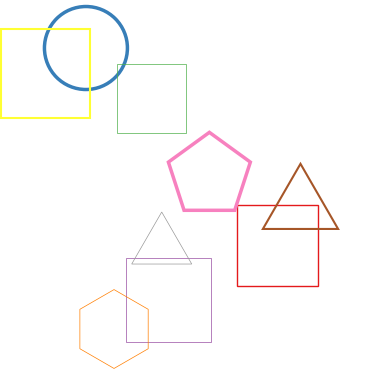[{"shape": "square", "thickness": 1, "radius": 0.52, "center": [0.72, 0.363]}, {"shape": "circle", "thickness": 2.5, "radius": 0.54, "center": [0.223, 0.875]}, {"shape": "square", "thickness": 0.5, "radius": 0.45, "center": [0.393, 0.744]}, {"shape": "square", "thickness": 0.5, "radius": 0.55, "center": [0.438, 0.22]}, {"shape": "hexagon", "thickness": 0.5, "radius": 0.51, "center": [0.296, 0.145]}, {"shape": "square", "thickness": 1.5, "radius": 0.58, "center": [0.119, 0.81]}, {"shape": "triangle", "thickness": 1.5, "radius": 0.56, "center": [0.78, 0.462]}, {"shape": "pentagon", "thickness": 2.5, "radius": 0.56, "center": [0.544, 0.544]}, {"shape": "triangle", "thickness": 0.5, "radius": 0.45, "center": [0.42, 0.359]}]